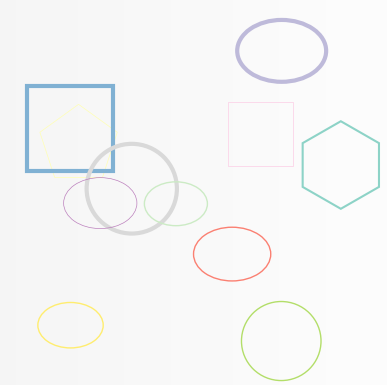[{"shape": "hexagon", "thickness": 1.5, "radius": 0.57, "center": [0.88, 0.571]}, {"shape": "pentagon", "thickness": 0.5, "radius": 0.52, "center": [0.203, 0.624]}, {"shape": "oval", "thickness": 3, "radius": 0.57, "center": [0.727, 0.868]}, {"shape": "oval", "thickness": 1, "radius": 0.5, "center": [0.599, 0.34]}, {"shape": "square", "thickness": 3, "radius": 0.55, "center": [0.181, 0.667]}, {"shape": "circle", "thickness": 1, "radius": 0.51, "center": [0.726, 0.114]}, {"shape": "square", "thickness": 0.5, "radius": 0.42, "center": [0.673, 0.652]}, {"shape": "circle", "thickness": 3, "radius": 0.58, "center": [0.34, 0.51]}, {"shape": "oval", "thickness": 0.5, "radius": 0.47, "center": [0.259, 0.472]}, {"shape": "oval", "thickness": 1, "radius": 0.41, "center": [0.454, 0.471]}, {"shape": "oval", "thickness": 1, "radius": 0.42, "center": [0.182, 0.155]}]